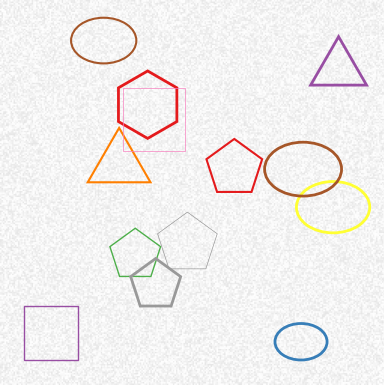[{"shape": "hexagon", "thickness": 2, "radius": 0.44, "center": [0.384, 0.728]}, {"shape": "pentagon", "thickness": 1.5, "radius": 0.38, "center": [0.609, 0.563]}, {"shape": "oval", "thickness": 2, "radius": 0.34, "center": [0.782, 0.112]}, {"shape": "pentagon", "thickness": 1, "radius": 0.35, "center": [0.351, 0.338]}, {"shape": "triangle", "thickness": 2, "radius": 0.42, "center": [0.879, 0.821]}, {"shape": "square", "thickness": 1, "radius": 0.35, "center": [0.134, 0.134]}, {"shape": "triangle", "thickness": 1.5, "radius": 0.47, "center": [0.309, 0.574]}, {"shape": "oval", "thickness": 2, "radius": 0.48, "center": [0.865, 0.462]}, {"shape": "oval", "thickness": 2, "radius": 0.5, "center": [0.787, 0.561]}, {"shape": "oval", "thickness": 1.5, "radius": 0.42, "center": [0.269, 0.895]}, {"shape": "square", "thickness": 0.5, "radius": 0.41, "center": [0.4, 0.69]}, {"shape": "pentagon", "thickness": 0.5, "radius": 0.41, "center": [0.487, 0.368]}, {"shape": "pentagon", "thickness": 2, "radius": 0.34, "center": [0.404, 0.26]}]